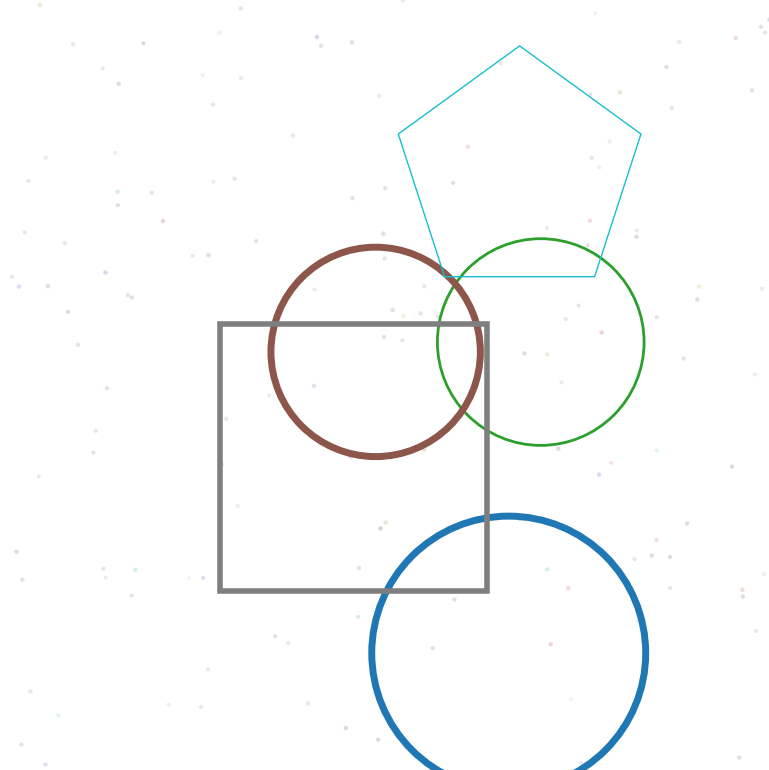[{"shape": "circle", "thickness": 2.5, "radius": 0.89, "center": [0.661, 0.152]}, {"shape": "circle", "thickness": 1, "radius": 0.67, "center": [0.702, 0.556]}, {"shape": "circle", "thickness": 2.5, "radius": 0.68, "center": [0.488, 0.543]}, {"shape": "square", "thickness": 2, "radius": 0.87, "center": [0.459, 0.406]}, {"shape": "pentagon", "thickness": 0.5, "radius": 0.83, "center": [0.675, 0.775]}]